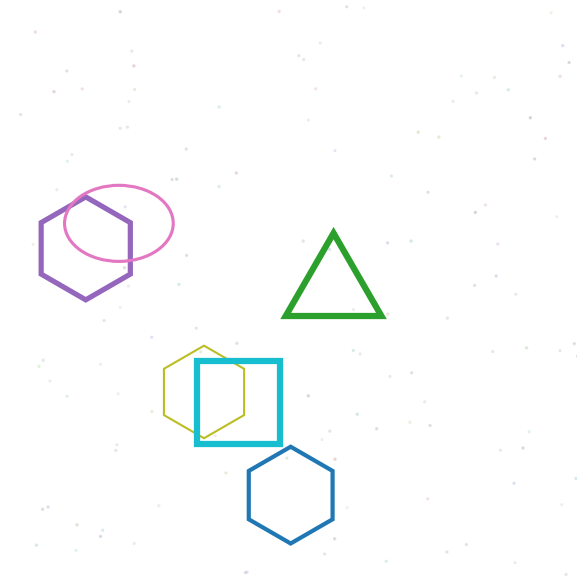[{"shape": "hexagon", "thickness": 2, "radius": 0.42, "center": [0.503, 0.142]}, {"shape": "triangle", "thickness": 3, "radius": 0.48, "center": [0.578, 0.5]}, {"shape": "hexagon", "thickness": 2.5, "radius": 0.45, "center": [0.148, 0.569]}, {"shape": "oval", "thickness": 1.5, "radius": 0.47, "center": [0.206, 0.612]}, {"shape": "hexagon", "thickness": 1, "radius": 0.4, "center": [0.353, 0.32]}, {"shape": "square", "thickness": 3, "radius": 0.36, "center": [0.413, 0.302]}]